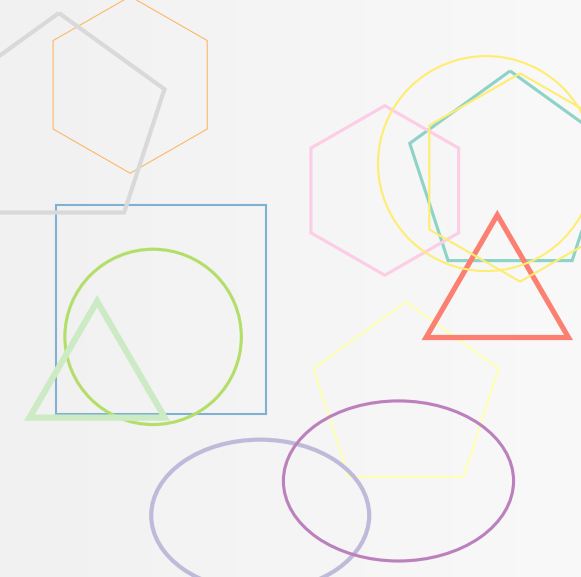[{"shape": "pentagon", "thickness": 1.5, "radius": 0.91, "center": [0.878, 0.695]}, {"shape": "pentagon", "thickness": 1, "radius": 0.84, "center": [0.699, 0.309]}, {"shape": "oval", "thickness": 2, "radius": 0.94, "center": [0.448, 0.107]}, {"shape": "triangle", "thickness": 2.5, "radius": 0.71, "center": [0.856, 0.485]}, {"shape": "square", "thickness": 1, "radius": 0.9, "center": [0.277, 0.463]}, {"shape": "hexagon", "thickness": 0.5, "radius": 0.77, "center": [0.224, 0.852]}, {"shape": "circle", "thickness": 1.5, "radius": 0.76, "center": [0.263, 0.416]}, {"shape": "hexagon", "thickness": 1.5, "radius": 0.73, "center": [0.662, 0.669]}, {"shape": "pentagon", "thickness": 2, "radius": 0.95, "center": [0.101, 0.786]}, {"shape": "oval", "thickness": 1.5, "radius": 0.99, "center": [0.686, 0.166]}, {"shape": "triangle", "thickness": 3, "radius": 0.67, "center": [0.167, 0.343]}, {"shape": "hexagon", "thickness": 1, "radius": 0.9, "center": [0.895, 0.692]}, {"shape": "circle", "thickness": 1, "radius": 0.93, "center": [0.836, 0.716]}]